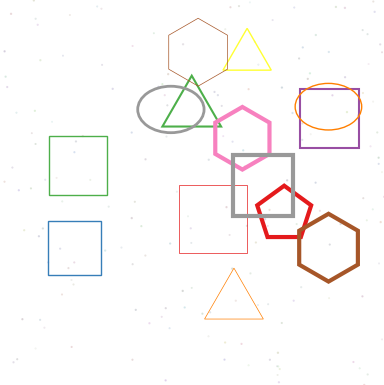[{"shape": "pentagon", "thickness": 3, "radius": 0.37, "center": [0.738, 0.444]}, {"shape": "square", "thickness": 0.5, "radius": 0.44, "center": [0.554, 0.43]}, {"shape": "square", "thickness": 1, "radius": 0.35, "center": [0.193, 0.357]}, {"shape": "triangle", "thickness": 1.5, "radius": 0.44, "center": [0.498, 0.715]}, {"shape": "square", "thickness": 1, "radius": 0.38, "center": [0.203, 0.57]}, {"shape": "square", "thickness": 1.5, "radius": 0.38, "center": [0.855, 0.692]}, {"shape": "oval", "thickness": 1, "radius": 0.43, "center": [0.853, 0.723]}, {"shape": "triangle", "thickness": 0.5, "radius": 0.44, "center": [0.608, 0.215]}, {"shape": "triangle", "thickness": 1, "radius": 0.36, "center": [0.642, 0.854]}, {"shape": "hexagon", "thickness": 3, "radius": 0.44, "center": [0.853, 0.357]}, {"shape": "hexagon", "thickness": 0.5, "radius": 0.44, "center": [0.515, 0.864]}, {"shape": "hexagon", "thickness": 3, "radius": 0.41, "center": [0.63, 0.641]}, {"shape": "oval", "thickness": 2, "radius": 0.43, "center": [0.444, 0.716]}, {"shape": "square", "thickness": 3, "radius": 0.39, "center": [0.683, 0.519]}]